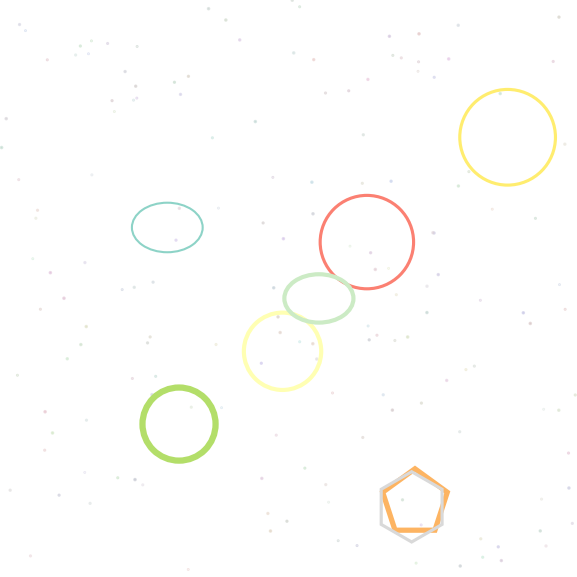[{"shape": "oval", "thickness": 1, "radius": 0.31, "center": [0.29, 0.605]}, {"shape": "circle", "thickness": 2, "radius": 0.33, "center": [0.489, 0.391]}, {"shape": "circle", "thickness": 1.5, "radius": 0.4, "center": [0.635, 0.58]}, {"shape": "pentagon", "thickness": 2.5, "radius": 0.29, "center": [0.719, 0.129]}, {"shape": "circle", "thickness": 3, "radius": 0.32, "center": [0.31, 0.265]}, {"shape": "hexagon", "thickness": 1.5, "radius": 0.3, "center": [0.713, 0.121]}, {"shape": "oval", "thickness": 2, "radius": 0.3, "center": [0.552, 0.482]}, {"shape": "circle", "thickness": 1.5, "radius": 0.41, "center": [0.879, 0.761]}]